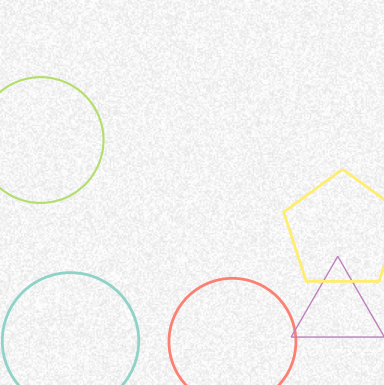[{"shape": "circle", "thickness": 2, "radius": 0.89, "center": [0.183, 0.115]}, {"shape": "circle", "thickness": 2, "radius": 0.82, "center": [0.604, 0.112]}, {"shape": "circle", "thickness": 1.5, "radius": 0.82, "center": [0.106, 0.636]}, {"shape": "triangle", "thickness": 1, "radius": 0.7, "center": [0.877, 0.194]}, {"shape": "pentagon", "thickness": 2, "radius": 0.8, "center": [0.89, 0.399]}]